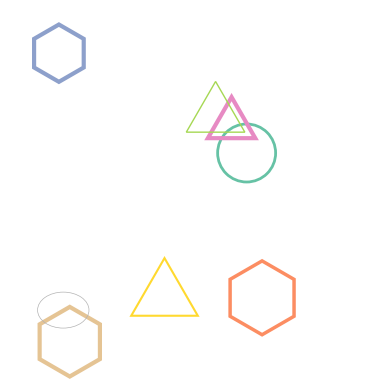[{"shape": "circle", "thickness": 2, "radius": 0.38, "center": [0.641, 0.603]}, {"shape": "hexagon", "thickness": 2.5, "radius": 0.48, "center": [0.681, 0.226]}, {"shape": "hexagon", "thickness": 3, "radius": 0.37, "center": [0.153, 0.862]}, {"shape": "triangle", "thickness": 3, "radius": 0.36, "center": [0.601, 0.677]}, {"shape": "triangle", "thickness": 1, "radius": 0.44, "center": [0.56, 0.701]}, {"shape": "triangle", "thickness": 1.5, "radius": 0.5, "center": [0.427, 0.23]}, {"shape": "hexagon", "thickness": 3, "radius": 0.45, "center": [0.181, 0.112]}, {"shape": "oval", "thickness": 0.5, "radius": 0.33, "center": [0.164, 0.195]}]